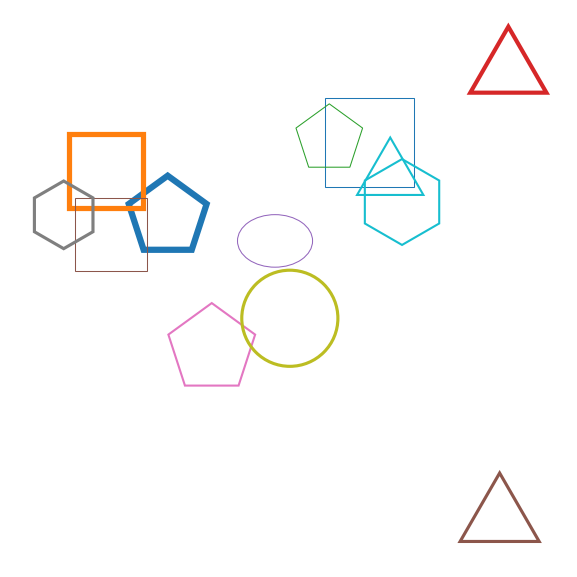[{"shape": "pentagon", "thickness": 3, "radius": 0.35, "center": [0.29, 0.624]}, {"shape": "square", "thickness": 0.5, "radius": 0.39, "center": [0.64, 0.753]}, {"shape": "square", "thickness": 2.5, "radius": 0.32, "center": [0.184, 0.704]}, {"shape": "pentagon", "thickness": 0.5, "radius": 0.3, "center": [0.57, 0.759]}, {"shape": "triangle", "thickness": 2, "radius": 0.38, "center": [0.88, 0.877]}, {"shape": "oval", "thickness": 0.5, "radius": 0.32, "center": [0.476, 0.582]}, {"shape": "square", "thickness": 0.5, "radius": 0.31, "center": [0.192, 0.594]}, {"shape": "triangle", "thickness": 1.5, "radius": 0.4, "center": [0.865, 0.101]}, {"shape": "pentagon", "thickness": 1, "radius": 0.39, "center": [0.367, 0.395]}, {"shape": "hexagon", "thickness": 1.5, "radius": 0.29, "center": [0.11, 0.627]}, {"shape": "circle", "thickness": 1.5, "radius": 0.42, "center": [0.502, 0.448]}, {"shape": "hexagon", "thickness": 1, "radius": 0.37, "center": [0.696, 0.649]}, {"shape": "triangle", "thickness": 1, "radius": 0.33, "center": [0.676, 0.695]}]